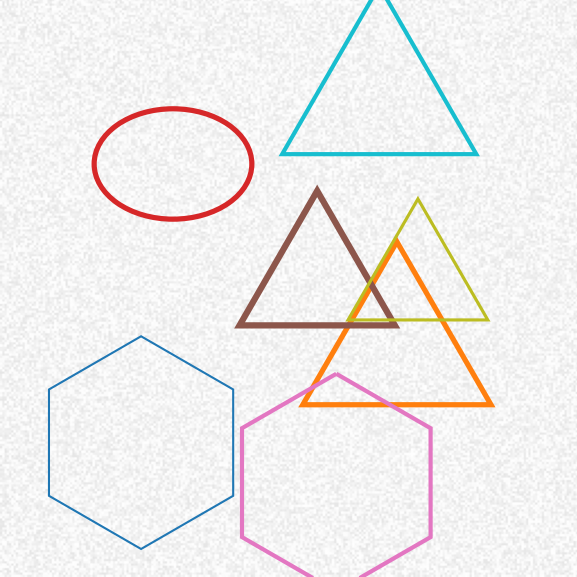[{"shape": "hexagon", "thickness": 1, "radius": 0.92, "center": [0.244, 0.233]}, {"shape": "triangle", "thickness": 2.5, "radius": 0.94, "center": [0.687, 0.392]}, {"shape": "oval", "thickness": 2.5, "radius": 0.68, "center": [0.3, 0.715]}, {"shape": "triangle", "thickness": 3, "radius": 0.78, "center": [0.549, 0.513]}, {"shape": "hexagon", "thickness": 2, "radius": 0.94, "center": [0.582, 0.163]}, {"shape": "triangle", "thickness": 1.5, "radius": 0.7, "center": [0.724, 0.515]}, {"shape": "triangle", "thickness": 2, "radius": 0.97, "center": [0.657, 0.829]}]